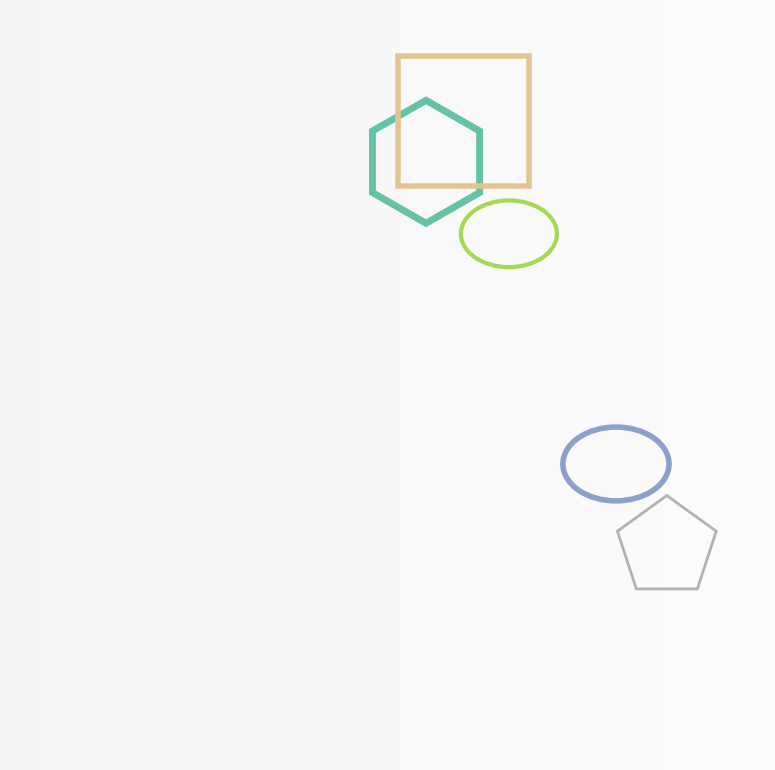[{"shape": "hexagon", "thickness": 2.5, "radius": 0.4, "center": [0.55, 0.79]}, {"shape": "oval", "thickness": 2, "radius": 0.34, "center": [0.795, 0.397]}, {"shape": "oval", "thickness": 1.5, "radius": 0.31, "center": [0.657, 0.696]}, {"shape": "square", "thickness": 2, "radius": 0.42, "center": [0.598, 0.843]}, {"shape": "pentagon", "thickness": 1, "radius": 0.34, "center": [0.86, 0.289]}]